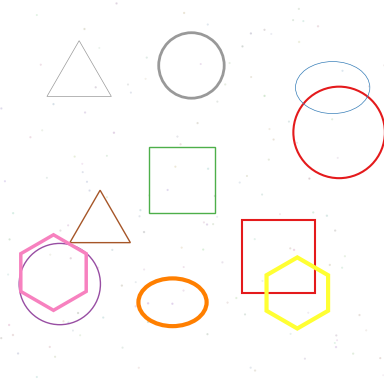[{"shape": "circle", "thickness": 1.5, "radius": 0.59, "center": [0.881, 0.656]}, {"shape": "square", "thickness": 1.5, "radius": 0.47, "center": [0.724, 0.333]}, {"shape": "oval", "thickness": 0.5, "radius": 0.48, "center": [0.864, 0.773]}, {"shape": "square", "thickness": 1, "radius": 0.43, "center": [0.473, 0.533]}, {"shape": "circle", "thickness": 1, "radius": 0.53, "center": [0.155, 0.262]}, {"shape": "oval", "thickness": 3, "radius": 0.44, "center": [0.448, 0.215]}, {"shape": "hexagon", "thickness": 3, "radius": 0.46, "center": [0.772, 0.239]}, {"shape": "triangle", "thickness": 1, "radius": 0.45, "center": [0.26, 0.415]}, {"shape": "hexagon", "thickness": 2.5, "radius": 0.49, "center": [0.139, 0.292]}, {"shape": "circle", "thickness": 2, "radius": 0.43, "center": [0.497, 0.83]}, {"shape": "triangle", "thickness": 0.5, "radius": 0.48, "center": [0.206, 0.798]}]